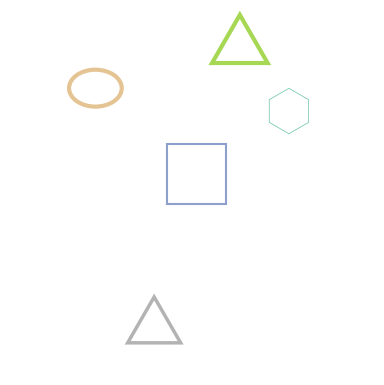[{"shape": "hexagon", "thickness": 0.5, "radius": 0.29, "center": [0.75, 0.712]}, {"shape": "square", "thickness": 1.5, "radius": 0.39, "center": [0.51, 0.548]}, {"shape": "triangle", "thickness": 3, "radius": 0.42, "center": [0.623, 0.878]}, {"shape": "oval", "thickness": 3, "radius": 0.34, "center": [0.248, 0.771]}, {"shape": "triangle", "thickness": 2.5, "radius": 0.4, "center": [0.4, 0.149]}]